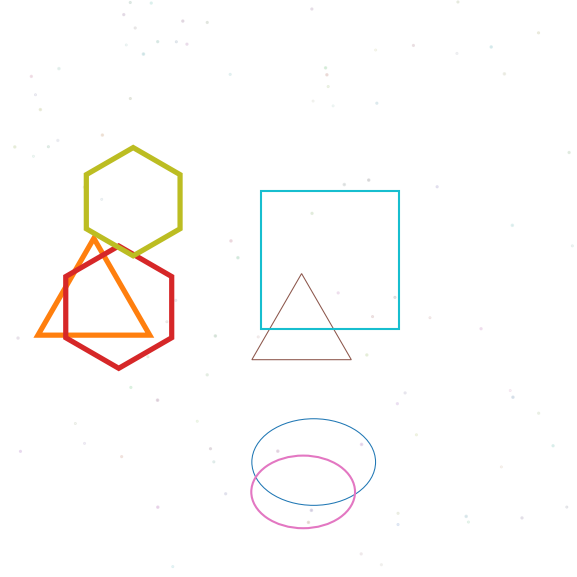[{"shape": "oval", "thickness": 0.5, "radius": 0.54, "center": [0.543, 0.199]}, {"shape": "triangle", "thickness": 2.5, "radius": 0.56, "center": [0.162, 0.475]}, {"shape": "hexagon", "thickness": 2.5, "radius": 0.53, "center": [0.206, 0.467]}, {"shape": "triangle", "thickness": 0.5, "radius": 0.5, "center": [0.522, 0.426]}, {"shape": "oval", "thickness": 1, "radius": 0.45, "center": [0.525, 0.147]}, {"shape": "hexagon", "thickness": 2.5, "radius": 0.47, "center": [0.231, 0.65]}, {"shape": "square", "thickness": 1, "radius": 0.6, "center": [0.571, 0.549]}]